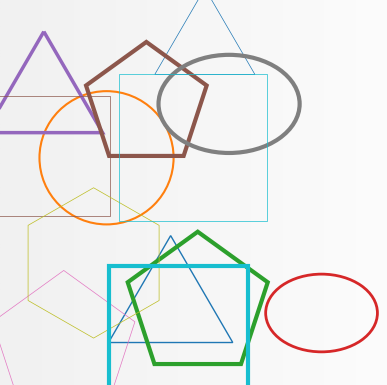[{"shape": "triangle", "thickness": 1, "radius": 0.93, "center": [0.44, 0.203]}, {"shape": "triangle", "thickness": 0.5, "radius": 0.75, "center": [0.529, 0.881]}, {"shape": "circle", "thickness": 1.5, "radius": 0.87, "center": [0.275, 0.59]}, {"shape": "pentagon", "thickness": 3, "radius": 0.95, "center": [0.51, 0.208]}, {"shape": "oval", "thickness": 2, "radius": 0.72, "center": [0.83, 0.187]}, {"shape": "triangle", "thickness": 2.5, "radius": 0.87, "center": [0.113, 0.743]}, {"shape": "pentagon", "thickness": 3, "radius": 0.82, "center": [0.378, 0.727]}, {"shape": "square", "thickness": 0.5, "radius": 0.78, "center": [0.128, 0.594]}, {"shape": "pentagon", "thickness": 0.5, "radius": 0.97, "center": [0.165, 0.104]}, {"shape": "oval", "thickness": 3, "radius": 0.91, "center": [0.591, 0.73]}, {"shape": "hexagon", "thickness": 0.5, "radius": 0.98, "center": [0.242, 0.317]}, {"shape": "square", "thickness": 3, "radius": 0.89, "center": [0.461, 0.13]}, {"shape": "square", "thickness": 0.5, "radius": 0.95, "center": [0.497, 0.617]}]